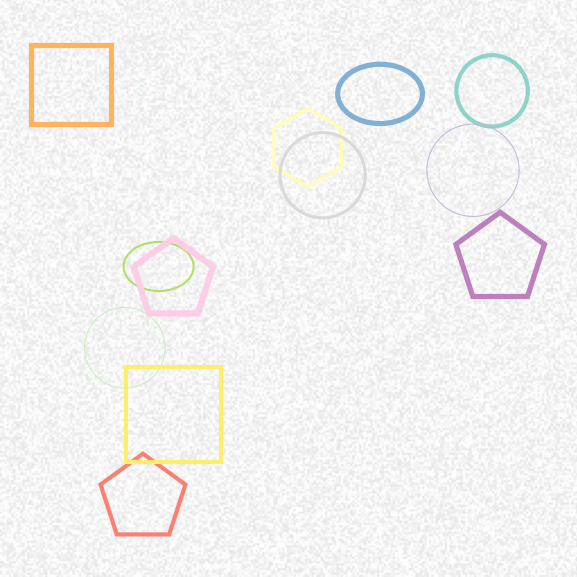[{"shape": "circle", "thickness": 2, "radius": 0.31, "center": [0.852, 0.842]}, {"shape": "hexagon", "thickness": 1.5, "radius": 0.34, "center": [0.533, 0.743]}, {"shape": "circle", "thickness": 0.5, "radius": 0.4, "center": [0.819, 0.704]}, {"shape": "pentagon", "thickness": 2, "radius": 0.39, "center": [0.248, 0.136]}, {"shape": "oval", "thickness": 2.5, "radius": 0.37, "center": [0.658, 0.837]}, {"shape": "square", "thickness": 2.5, "radius": 0.34, "center": [0.123, 0.853]}, {"shape": "oval", "thickness": 1, "radius": 0.3, "center": [0.275, 0.538]}, {"shape": "pentagon", "thickness": 3, "radius": 0.36, "center": [0.3, 0.515]}, {"shape": "circle", "thickness": 1.5, "radius": 0.37, "center": [0.559, 0.696]}, {"shape": "pentagon", "thickness": 2.5, "radius": 0.4, "center": [0.866, 0.551]}, {"shape": "circle", "thickness": 0.5, "radius": 0.35, "center": [0.216, 0.397]}, {"shape": "square", "thickness": 2, "radius": 0.41, "center": [0.3, 0.281]}]